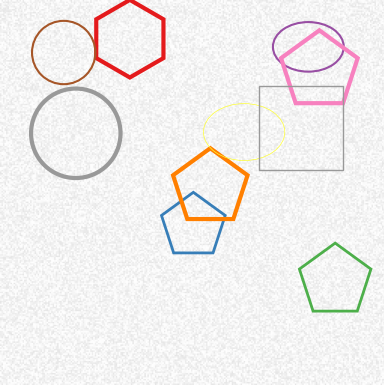[{"shape": "hexagon", "thickness": 3, "radius": 0.5, "center": [0.337, 0.9]}, {"shape": "pentagon", "thickness": 2, "radius": 0.43, "center": [0.502, 0.413]}, {"shape": "pentagon", "thickness": 2, "radius": 0.49, "center": [0.871, 0.271]}, {"shape": "oval", "thickness": 1.5, "radius": 0.46, "center": [0.801, 0.878]}, {"shape": "pentagon", "thickness": 3, "radius": 0.51, "center": [0.546, 0.513]}, {"shape": "oval", "thickness": 0.5, "radius": 0.53, "center": [0.634, 0.657]}, {"shape": "circle", "thickness": 1.5, "radius": 0.41, "center": [0.165, 0.864]}, {"shape": "pentagon", "thickness": 3, "radius": 0.52, "center": [0.83, 0.817]}, {"shape": "circle", "thickness": 3, "radius": 0.58, "center": [0.197, 0.654]}, {"shape": "square", "thickness": 1, "radius": 0.55, "center": [0.782, 0.667]}]